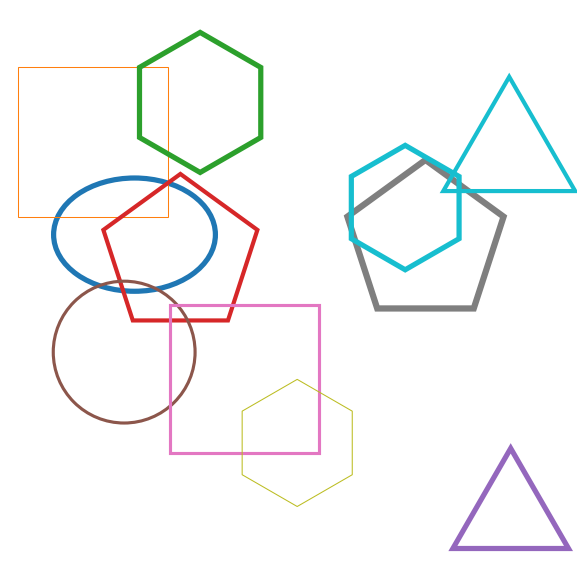[{"shape": "oval", "thickness": 2.5, "radius": 0.7, "center": [0.233, 0.593]}, {"shape": "square", "thickness": 0.5, "radius": 0.65, "center": [0.161, 0.754]}, {"shape": "hexagon", "thickness": 2.5, "radius": 0.61, "center": [0.347, 0.822]}, {"shape": "pentagon", "thickness": 2, "radius": 0.7, "center": [0.312, 0.558]}, {"shape": "triangle", "thickness": 2.5, "radius": 0.58, "center": [0.884, 0.107]}, {"shape": "circle", "thickness": 1.5, "radius": 0.61, "center": [0.215, 0.389]}, {"shape": "square", "thickness": 1.5, "radius": 0.64, "center": [0.423, 0.343]}, {"shape": "pentagon", "thickness": 3, "radius": 0.71, "center": [0.737, 0.58]}, {"shape": "hexagon", "thickness": 0.5, "radius": 0.55, "center": [0.515, 0.232]}, {"shape": "triangle", "thickness": 2, "radius": 0.66, "center": [0.882, 0.734]}, {"shape": "hexagon", "thickness": 2.5, "radius": 0.54, "center": [0.702, 0.64]}]